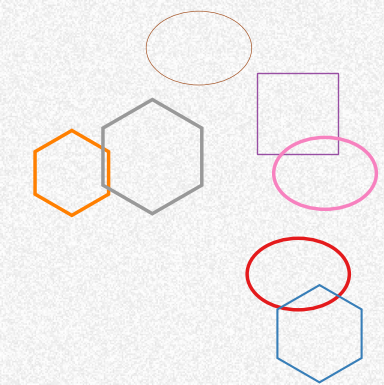[{"shape": "oval", "thickness": 2.5, "radius": 0.66, "center": [0.775, 0.288]}, {"shape": "hexagon", "thickness": 1.5, "radius": 0.63, "center": [0.83, 0.133]}, {"shape": "square", "thickness": 1, "radius": 0.53, "center": [0.773, 0.705]}, {"shape": "hexagon", "thickness": 2.5, "radius": 0.55, "center": [0.187, 0.551]}, {"shape": "oval", "thickness": 0.5, "radius": 0.69, "center": [0.517, 0.875]}, {"shape": "oval", "thickness": 2.5, "radius": 0.67, "center": [0.844, 0.55]}, {"shape": "hexagon", "thickness": 2.5, "radius": 0.74, "center": [0.396, 0.593]}]